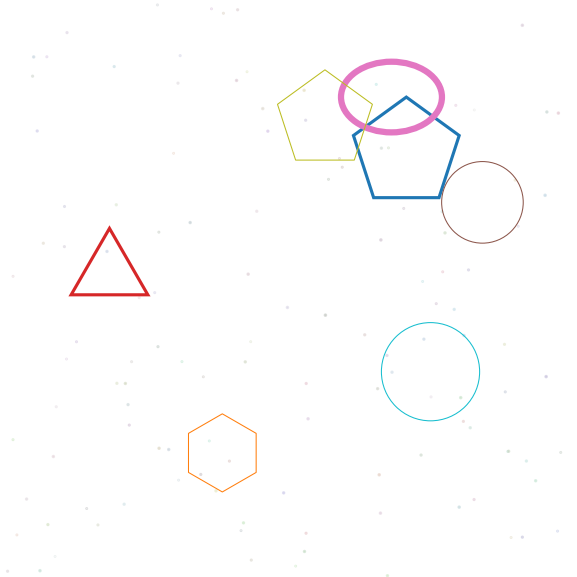[{"shape": "pentagon", "thickness": 1.5, "radius": 0.48, "center": [0.704, 0.735]}, {"shape": "hexagon", "thickness": 0.5, "radius": 0.34, "center": [0.385, 0.215]}, {"shape": "triangle", "thickness": 1.5, "radius": 0.38, "center": [0.19, 0.527]}, {"shape": "circle", "thickness": 0.5, "radius": 0.35, "center": [0.835, 0.649]}, {"shape": "oval", "thickness": 3, "radius": 0.44, "center": [0.678, 0.831]}, {"shape": "pentagon", "thickness": 0.5, "radius": 0.43, "center": [0.563, 0.792]}, {"shape": "circle", "thickness": 0.5, "radius": 0.43, "center": [0.745, 0.355]}]